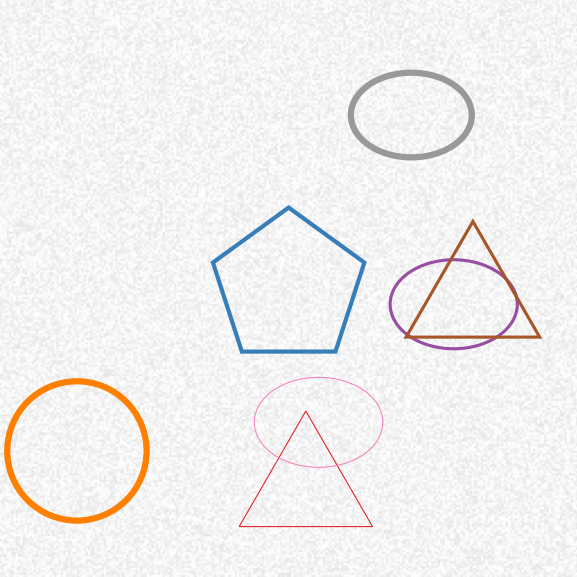[{"shape": "triangle", "thickness": 0.5, "radius": 0.67, "center": [0.53, 0.154]}, {"shape": "pentagon", "thickness": 2, "radius": 0.69, "center": [0.5, 0.502]}, {"shape": "oval", "thickness": 1.5, "radius": 0.55, "center": [0.786, 0.472]}, {"shape": "circle", "thickness": 3, "radius": 0.6, "center": [0.133, 0.218]}, {"shape": "triangle", "thickness": 1.5, "radius": 0.67, "center": [0.819, 0.482]}, {"shape": "oval", "thickness": 0.5, "radius": 0.56, "center": [0.552, 0.268]}, {"shape": "oval", "thickness": 3, "radius": 0.52, "center": [0.712, 0.8]}]